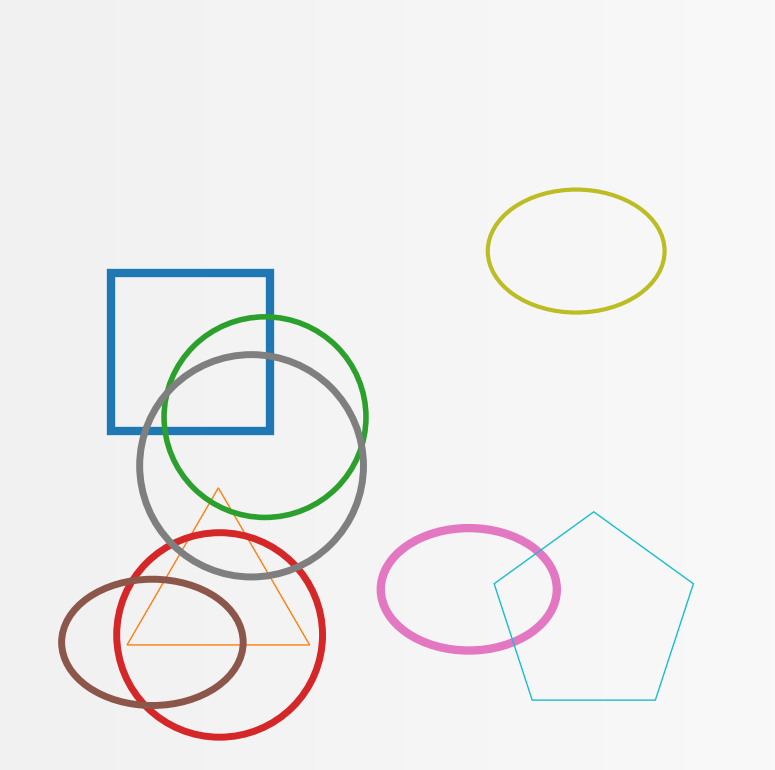[{"shape": "square", "thickness": 3, "radius": 0.51, "center": [0.246, 0.543]}, {"shape": "triangle", "thickness": 0.5, "radius": 0.68, "center": [0.282, 0.23]}, {"shape": "circle", "thickness": 2, "radius": 0.65, "center": [0.342, 0.458]}, {"shape": "circle", "thickness": 2.5, "radius": 0.66, "center": [0.283, 0.175]}, {"shape": "oval", "thickness": 2.5, "radius": 0.59, "center": [0.197, 0.166]}, {"shape": "oval", "thickness": 3, "radius": 0.57, "center": [0.605, 0.235]}, {"shape": "circle", "thickness": 2.5, "radius": 0.72, "center": [0.325, 0.395]}, {"shape": "oval", "thickness": 1.5, "radius": 0.57, "center": [0.743, 0.674]}, {"shape": "pentagon", "thickness": 0.5, "radius": 0.68, "center": [0.766, 0.2]}]